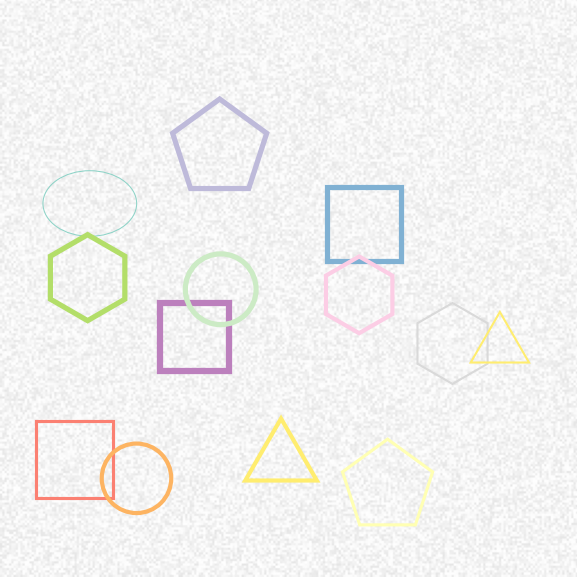[{"shape": "oval", "thickness": 0.5, "radius": 0.41, "center": [0.155, 0.647]}, {"shape": "pentagon", "thickness": 1.5, "radius": 0.41, "center": [0.671, 0.157]}, {"shape": "pentagon", "thickness": 2.5, "radius": 0.43, "center": [0.38, 0.742]}, {"shape": "square", "thickness": 1.5, "radius": 0.33, "center": [0.129, 0.204]}, {"shape": "square", "thickness": 2.5, "radius": 0.32, "center": [0.631, 0.611]}, {"shape": "circle", "thickness": 2, "radius": 0.3, "center": [0.236, 0.171]}, {"shape": "hexagon", "thickness": 2.5, "radius": 0.37, "center": [0.152, 0.518]}, {"shape": "hexagon", "thickness": 2, "radius": 0.33, "center": [0.622, 0.489]}, {"shape": "hexagon", "thickness": 1, "radius": 0.35, "center": [0.784, 0.404]}, {"shape": "square", "thickness": 3, "radius": 0.3, "center": [0.337, 0.416]}, {"shape": "circle", "thickness": 2.5, "radius": 0.31, "center": [0.382, 0.498]}, {"shape": "triangle", "thickness": 2, "radius": 0.36, "center": [0.487, 0.203]}, {"shape": "triangle", "thickness": 1, "radius": 0.29, "center": [0.866, 0.401]}]